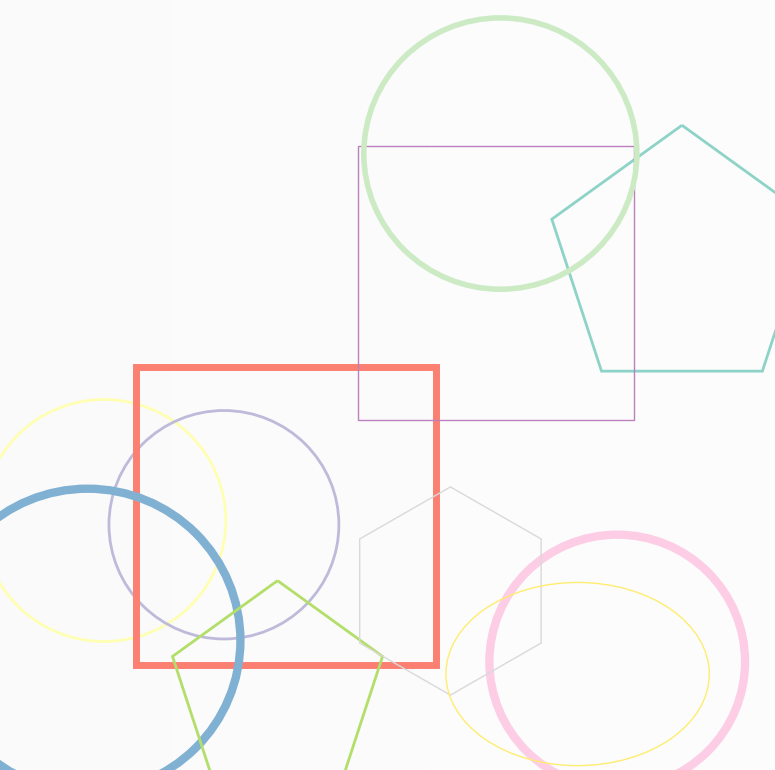[{"shape": "pentagon", "thickness": 1, "radius": 0.88, "center": [0.88, 0.661]}, {"shape": "circle", "thickness": 1, "radius": 0.79, "center": [0.134, 0.324]}, {"shape": "circle", "thickness": 1, "radius": 0.74, "center": [0.289, 0.319]}, {"shape": "square", "thickness": 2.5, "radius": 0.97, "center": [0.369, 0.33]}, {"shape": "circle", "thickness": 3, "radius": 0.99, "center": [0.113, 0.168]}, {"shape": "pentagon", "thickness": 1, "radius": 0.71, "center": [0.358, 0.103]}, {"shape": "circle", "thickness": 3, "radius": 0.82, "center": [0.796, 0.141]}, {"shape": "hexagon", "thickness": 0.5, "radius": 0.68, "center": [0.581, 0.232]}, {"shape": "square", "thickness": 0.5, "radius": 0.89, "center": [0.641, 0.633]}, {"shape": "circle", "thickness": 2, "radius": 0.88, "center": [0.646, 0.801]}, {"shape": "oval", "thickness": 0.5, "radius": 0.85, "center": [0.745, 0.125]}]